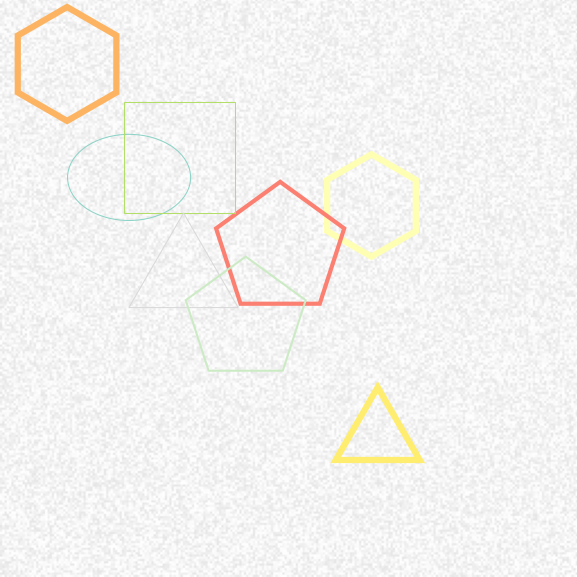[{"shape": "oval", "thickness": 0.5, "radius": 0.53, "center": [0.224, 0.692]}, {"shape": "hexagon", "thickness": 3, "radius": 0.44, "center": [0.643, 0.643]}, {"shape": "pentagon", "thickness": 2, "radius": 0.58, "center": [0.485, 0.568]}, {"shape": "hexagon", "thickness": 3, "radius": 0.49, "center": [0.116, 0.888]}, {"shape": "square", "thickness": 0.5, "radius": 0.48, "center": [0.311, 0.726]}, {"shape": "triangle", "thickness": 0.5, "radius": 0.55, "center": [0.318, 0.521]}, {"shape": "pentagon", "thickness": 1, "radius": 0.55, "center": [0.425, 0.446]}, {"shape": "triangle", "thickness": 3, "radius": 0.42, "center": [0.654, 0.245]}]